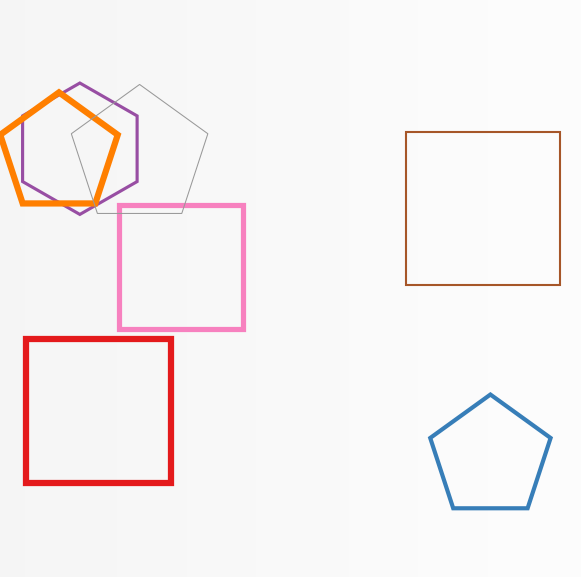[{"shape": "square", "thickness": 3, "radius": 0.62, "center": [0.17, 0.287]}, {"shape": "pentagon", "thickness": 2, "radius": 0.54, "center": [0.844, 0.207]}, {"shape": "hexagon", "thickness": 1.5, "radius": 0.57, "center": [0.137, 0.742]}, {"shape": "pentagon", "thickness": 3, "radius": 0.53, "center": [0.101, 0.733]}, {"shape": "square", "thickness": 1, "radius": 0.66, "center": [0.83, 0.638]}, {"shape": "square", "thickness": 2.5, "radius": 0.54, "center": [0.311, 0.537]}, {"shape": "pentagon", "thickness": 0.5, "radius": 0.62, "center": [0.24, 0.729]}]